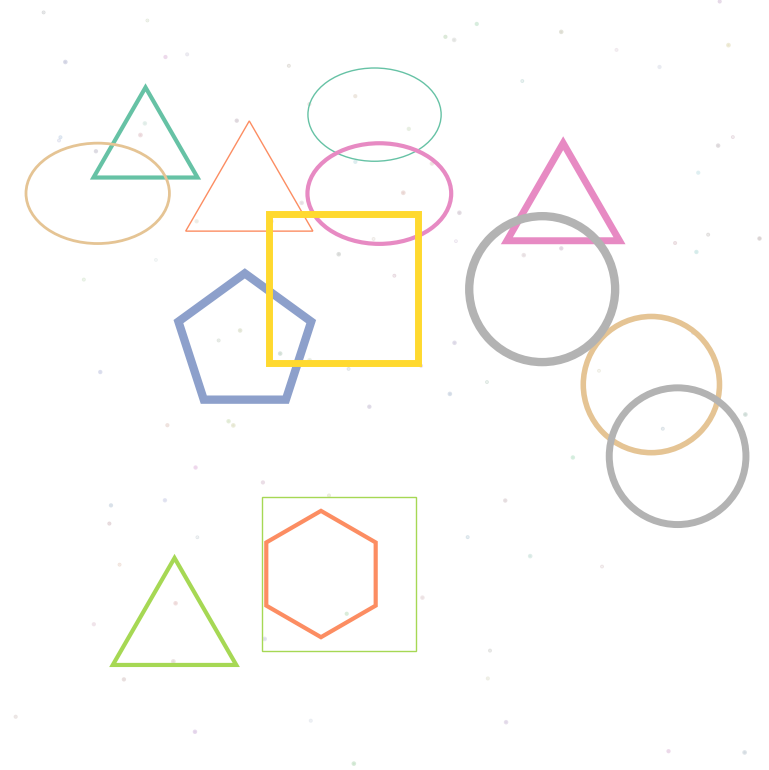[{"shape": "triangle", "thickness": 1.5, "radius": 0.39, "center": [0.189, 0.808]}, {"shape": "oval", "thickness": 0.5, "radius": 0.43, "center": [0.486, 0.851]}, {"shape": "hexagon", "thickness": 1.5, "radius": 0.41, "center": [0.417, 0.255]}, {"shape": "triangle", "thickness": 0.5, "radius": 0.48, "center": [0.324, 0.748]}, {"shape": "pentagon", "thickness": 3, "radius": 0.45, "center": [0.318, 0.554]}, {"shape": "triangle", "thickness": 2.5, "radius": 0.42, "center": [0.731, 0.73]}, {"shape": "oval", "thickness": 1.5, "radius": 0.47, "center": [0.493, 0.749]}, {"shape": "square", "thickness": 0.5, "radius": 0.5, "center": [0.441, 0.255]}, {"shape": "triangle", "thickness": 1.5, "radius": 0.46, "center": [0.227, 0.183]}, {"shape": "square", "thickness": 2.5, "radius": 0.48, "center": [0.446, 0.625]}, {"shape": "circle", "thickness": 2, "radius": 0.44, "center": [0.846, 0.501]}, {"shape": "oval", "thickness": 1, "radius": 0.47, "center": [0.127, 0.749]}, {"shape": "circle", "thickness": 3, "radius": 0.47, "center": [0.704, 0.625]}, {"shape": "circle", "thickness": 2.5, "radius": 0.44, "center": [0.88, 0.408]}]